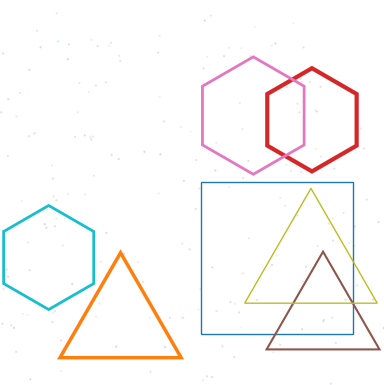[{"shape": "square", "thickness": 1, "radius": 0.99, "center": [0.719, 0.329]}, {"shape": "triangle", "thickness": 2.5, "radius": 0.91, "center": [0.313, 0.162]}, {"shape": "hexagon", "thickness": 3, "radius": 0.67, "center": [0.81, 0.689]}, {"shape": "triangle", "thickness": 1.5, "radius": 0.85, "center": [0.839, 0.177]}, {"shape": "hexagon", "thickness": 2, "radius": 0.76, "center": [0.658, 0.7]}, {"shape": "triangle", "thickness": 1, "radius": 0.99, "center": [0.808, 0.312]}, {"shape": "hexagon", "thickness": 2, "radius": 0.68, "center": [0.126, 0.331]}]